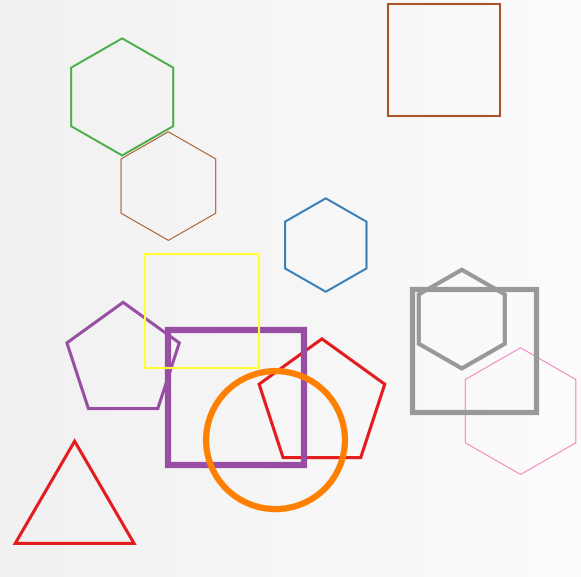[{"shape": "triangle", "thickness": 1.5, "radius": 0.59, "center": [0.128, 0.117]}, {"shape": "pentagon", "thickness": 1.5, "radius": 0.57, "center": [0.554, 0.299]}, {"shape": "hexagon", "thickness": 1, "radius": 0.4, "center": [0.56, 0.575]}, {"shape": "hexagon", "thickness": 1, "radius": 0.51, "center": [0.21, 0.831]}, {"shape": "square", "thickness": 3, "radius": 0.58, "center": [0.406, 0.311]}, {"shape": "pentagon", "thickness": 1.5, "radius": 0.51, "center": [0.212, 0.374]}, {"shape": "circle", "thickness": 3, "radius": 0.6, "center": [0.474, 0.237]}, {"shape": "square", "thickness": 1, "radius": 0.49, "center": [0.348, 0.46]}, {"shape": "hexagon", "thickness": 0.5, "radius": 0.47, "center": [0.29, 0.677]}, {"shape": "square", "thickness": 1, "radius": 0.48, "center": [0.764, 0.894]}, {"shape": "hexagon", "thickness": 0.5, "radius": 0.55, "center": [0.896, 0.287]}, {"shape": "square", "thickness": 2.5, "radius": 0.53, "center": [0.815, 0.392]}, {"shape": "hexagon", "thickness": 2, "radius": 0.43, "center": [0.795, 0.447]}]